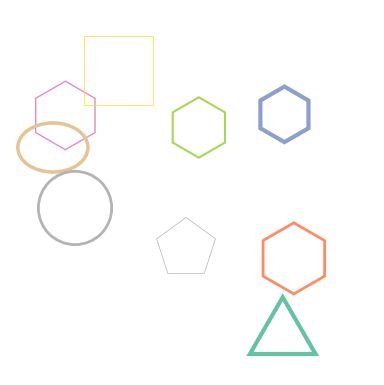[{"shape": "triangle", "thickness": 3, "radius": 0.49, "center": [0.734, 0.13]}, {"shape": "hexagon", "thickness": 2, "radius": 0.46, "center": [0.763, 0.329]}, {"shape": "hexagon", "thickness": 3, "radius": 0.36, "center": [0.739, 0.703]}, {"shape": "hexagon", "thickness": 1, "radius": 0.44, "center": [0.17, 0.7]}, {"shape": "hexagon", "thickness": 1.5, "radius": 0.39, "center": [0.516, 0.669]}, {"shape": "square", "thickness": 0.5, "radius": 0.44, "center": [0.307, 0.817]}, {"shape": "oval", "thickness": 2.5, "radius": 0.46, "center": [0.137, 0.617]}, {"shape": "pentagon", "thickness": 0.5, "radius": 0.4, "center": [0.483, 0.355]}, {"shape": "circle", "thickness": 2, "radius": 0.48, "center": [0.195, 0.46]}]